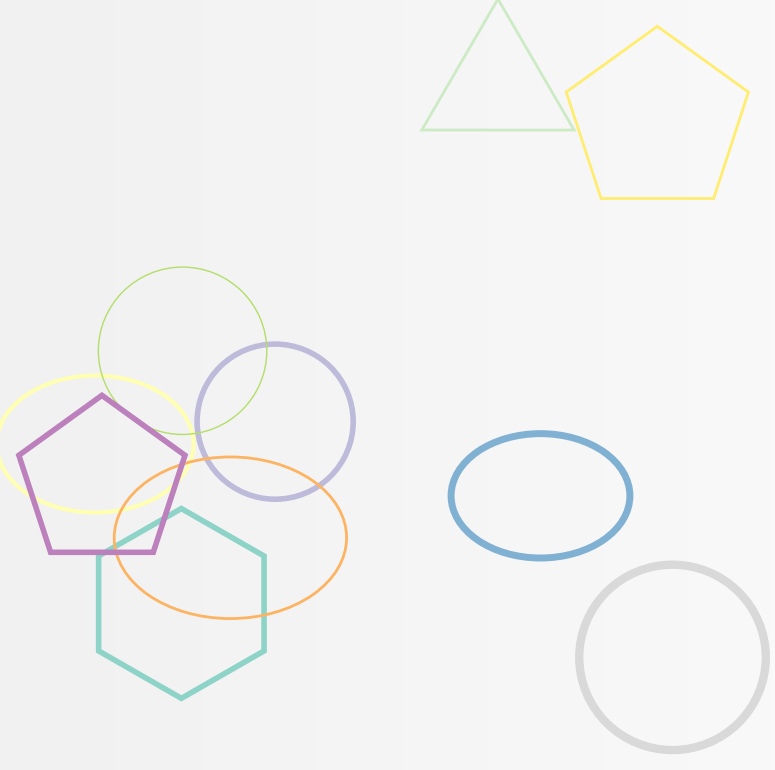[{"shape": "hexagon", "thickness": 2, "radius": 0.62, "center": [0.234, 0.216]}, {"shape": "oval", "thickness": 1.5, "radius": 0.63, "center": [0.123, 0.423]}, {"shape": "circle", "thickness": 2, "radius": 0.5, "center": [0.355, 0.452]}, {"shape": "oval", "thickness": 2.5, "radius": 0.58, "center": [0.697, 0.356]}, {"shape": "oval", "thickness": 1, "radius": 0.75, "center": [0.297, 0.302]}, {"shape": "circle", "thickness": 0.5, "radius": 0.54, "center": [0.236, 0.544]}, {"shape": "circle", "thickness": 3, "radius": 0.6, "center": [0.868, 0.146]}, {"shape": "pentagon", "thickness": 2, "radius": 0.56, "center": [0.132, 0.374]}, {"shape": "triangle", "thickness": 1, "radius": 0.57, "center": [0.642, 0.888]}, {"shape": "pentagon", "thickness": 1, "radius": 0.62, "center": [0.848, 0.842]}]